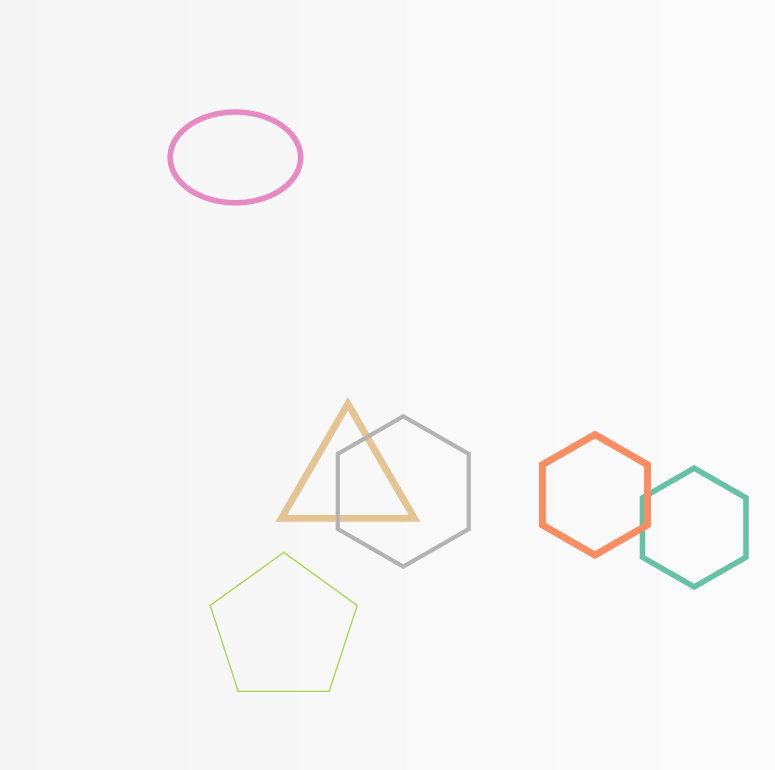[{"shape": "hexagon", "thickness": 2, "radius": 0.39, "center": [0.896, 0.315]}, {"shape": "hexagon", "thickness": 2.5, "radius": 0.39, "center": [0.768, 0.357]}, {"shape": "oval", "thickness": 2, "radius": 0.42, "center": [0.304, 0.796]}, {"shape": "pentagon", "thickness": 0.5, "radius": 0.5, "center": [0.366, 0.183]}, {"shape": "triangle", "thickness": 2.5, "radius": 0.5, "center": [0.449, 0.376]}, {"shape": "hexagon", "thickness": 1.5, "radius": 0.49, "center": [0.52, 0.362]}]